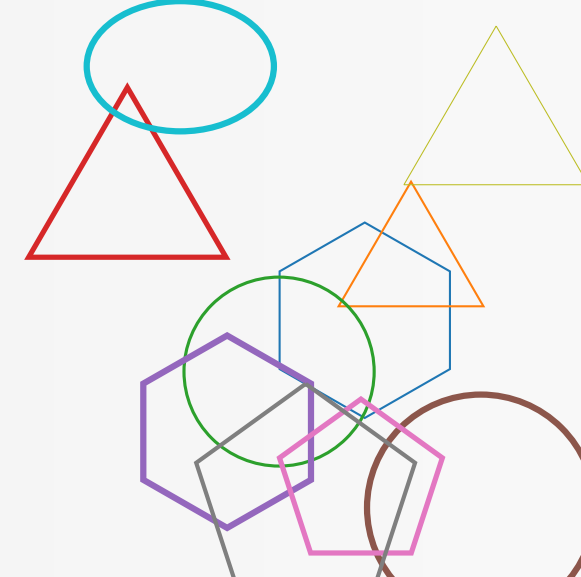[{"shape": "hexagon", "thickness": 1, "radius": 0.85, "center": [0.628, 0.445]}, {"shape": "triangle", "thickness": 1, "radius": 0.72, "center": [0.707, 0.541]}, {"shape": "circle", "thickness": 1.5, "radius": 0.82, "center": [0.48, 0.356]}, {"shape": "triangle", "thickness": 2.5, "radius": 0.98, "center": [0.219, 0.652]}, {"shape": "hexagon", "thickness": 3, "radius": 0.83, "center": [0.391, 0.252]}, {"shape": "circle", "thickness": 3, "radius": 0.98, "center": [0.827, 0.12]}, {"shape": "pentagon", "thickness": 2.5, "radius": 0.74, "center": [0.621, 0.161]}, {"shape": "pentagon", "thickness": 2, "radius": 0.99, "center": [0.526, 0.136]}, {"shape": "triangle", "thickness": 0.5, "radius": 0.92, "center": [0.854, 0.771]}, {"shape": "oval", "thickness": 3, "radius": 0.81, "center": [0.31, 0.884]}]